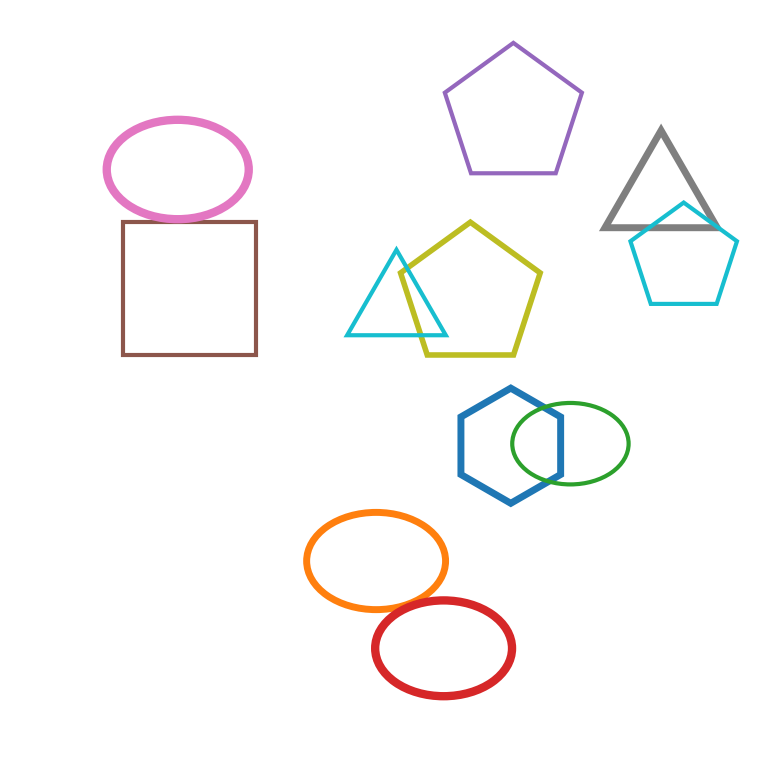[{"shape": "hexagon", "thickness": 2.5, "radius": 0.37, "center": [0.663, 0.421]}, {"shape": "oval", "thickness": 2.5, "radius": 0.45, "center": [0.488, 0.271]}, {"shape": "oval", "thickness": 1.5, "radius": 0.38, "center": [0.741, 0.424]}, {"shape": "oval", "thickness": 3, "radius": 0.44, "center": [0.576, 0.158]}, {"shape": "pentagon", "thickness": 1.5, "radius": 0.47, "center": [0.667, 0.851]}, {"shape": "square", "thickness": 1.5, "radius": 0.43, "center": [0.246, 0.625]}, {"shape": "oval", "thickness": 3, "radius": 0.46, "center": [0.231, 0.78]}, {"shape": "triangle", "thickness": 2.5, "radius": 0.42, "center": [0.859, 0.746]}, {"shape": "pentagon", "thickness": 2, "radius": 0.48, "center": [0.611, 0.616]}, {"shape": "pentagon", "thickness": 1.5, "radius": 0.36, "center": [0.888, 0.664]}, {"shape": "triangle", "thickness": 1.5, "radius": 0.37, "center": [0.515, 0.602]}]